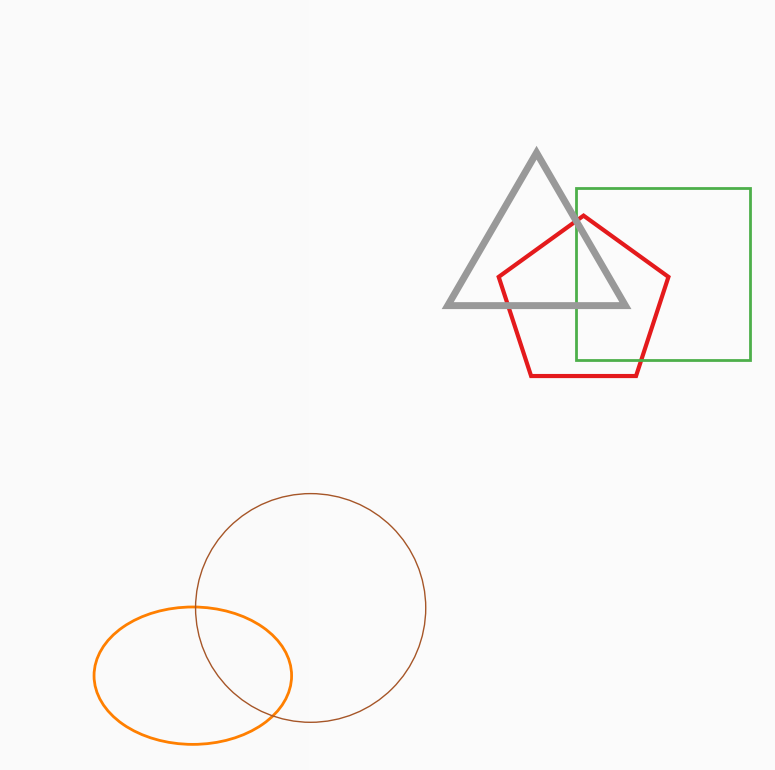[{"shape": "pentagon", "thickness": 1.5, "radius": 0.58, "center": [0.753, 0.605]}, {"shape": "square", "thickness": 1, "radius": 0.56, "center": [0.855, 0.644]}, {"shape": "oval", "thickness": 1, "radius": 0.64, "center": [0.249, 0.122]}, {"shape": "circle", "thickness": 0.5, "radius": 0.74, "center": [0.401, 0.21]}, {"shape": "triangle", "thickness": 2.5, "radius": 0.66, "center": [0.692, 0.669]}]